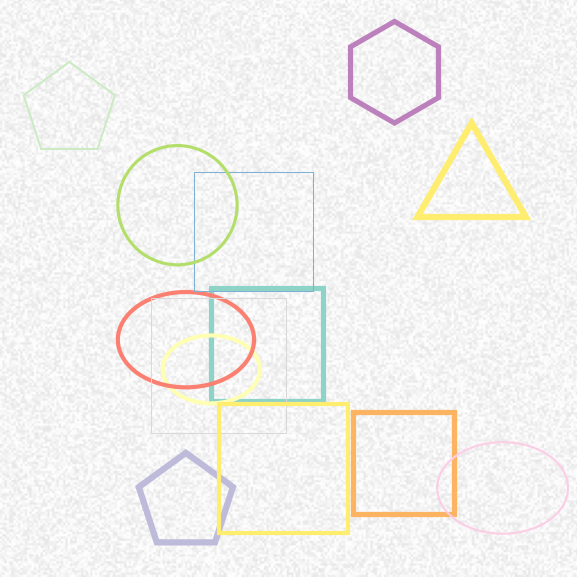[{"shape": "square", "thickness": 2.5, "radius": 0.49, "center": [0.463, 0.403]}, {"shape": "oval", "thickness": 2, "radius": 0.42, "center": [0.366, 0.359]}, {"shape": "pentagon", "thickness": 3, "radius": 0.43, "center": [0.322, 0.129]}, {"shape": "oval", "thickness": 2, "radius": 0.59, "center": [0.322, 0.411]}, {"shape": "square", "thickness": 0.5, "radius": 0.52, "center": [0.439, 0.599]}, {"shape": "square", "thickness": 2.5, "radius": 0.44, "center": [0.698, 0.197]}, {"shape": "circle", "thickness": 1.5, "radius": 0.52, "center": [0.307, 0.644]}, {"shape": "oval", "thickness": 1, "radius": 0.57, "center": [0.87, 0.154]}, {"shape": "square", "thickness": 0.5, "radius": 0.59, "center": [0.379, 0.366]}, {"shape": "hexagon", "thickness": 2.5, "radius": 0.44, "center": [0.683, 0.874]}, {"shape": "pentagon", "thickness": 1, "radius": 0.42, "center": [0.12, 0.809]}, {"shape": "triangle", "thickness": 3, "radius": 0.54, "center": [0.817, 0.678]}, {"shape": "square", "thickness": 2, "radius": 0.56, "center": [0.491, 0.188]}]